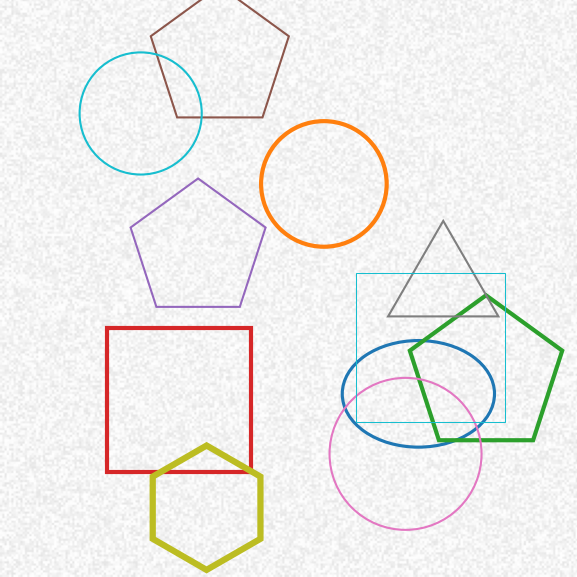[{"shape": "oval", "thickness": 1.5, "radius": 0.66, "center": [0.724, 0.317]}, {"shape": "circle", "thickness": 2, "radius": 0.54, "center": [0.561, 0.681]}, {"shape": "pentagon", "thickness": 2, "radius": 0.69, "center": [0.842, 0.349]}, {"shape": "square", "thickness": 2, "radius": 0.62, "center": [0.309, 0.307]}, {"shape": "pentagon", "thickness": 1, "radius": 0.61, "center": [0.343, 0.567]}, {"shape": "pentagon", "thickness": 1, "radius": 0.63, "center": [0.381, 0.898]}, {"shape": "circle", "thickness": 1, "radius": 0.66, "center": [0.702, 0.213]}, {"shape": "triangle", "thickness": 1, "radius": 0.55, "center": [0.768, 0.506]}, {"shape": "hexagon", "thickness": 3, "radius": 0.54, "center": [0.358, 0.12]}, {"shape": "circle", "thickness": 1, "radius": 0.53, "center": [0.244, 0.803]}, {"shape": "square", "thickness": 0.5, "radius": 0.64, "center": [0.746, 0.398]}]